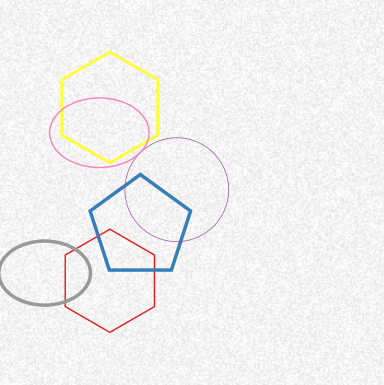[{"shape": "hexagon", "thickness": 1, "radius": 0.67, "center": [0.285, 0.271]}, {"shape": "pentagon", "thickness": 2.5, "radius": 0.69, "center": [0.365, 0.41]}, {"shape": "circle", "thickness": 0.5, "radius": 0.67, "center": [0.459, 0.507]}, {"shape": "hexagon", "thickness": 2, "radius": 0.72, "center": [0.285, 0.721]}, {"shape": "oval", "thickness": 1, "radius": 0.65, "center": [0.258, 0.655]}, {"shape": "oval", "thickness": 2.5, "radius": 0.59, "center": [0.116, 0.291]}]